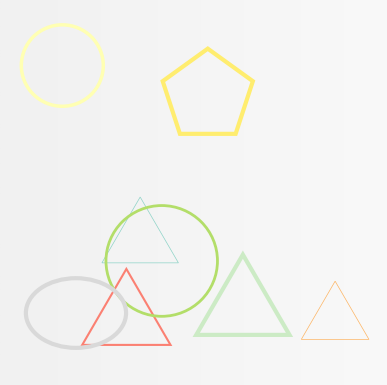[{"shape": "triangle", "thickness": 0.5, "radius": 0.57, "center": [0.362, 0.374]}, {"shape": "circle", "thickness": 2.5, "radius": 0.53, "center": [0.161, 0.83]}, {"shape": "triangle", "thickness": 1.5, "radius": 0.66, "center": [0.326, 0.17]}, {"shape": "triangle", "thickness": 0.5, "radius": 0.5, "center": [0.865, 0.169]}, {"shape": "circle", "thickness": 2, "radius": 0.72, "center": [0.417, 0.322]}, {"shape": "oval", "thickness": 3, "radius": 0.65, "center": [0.196, 0.187]}, {"shape": "triangle", "thickness": 3, "radius": 0.69, "center": [0.627, 0.2]}, {"shape": "pentagon", "thickness": 3, "radius": 0.61, "center": [0.536, 0.751]}]